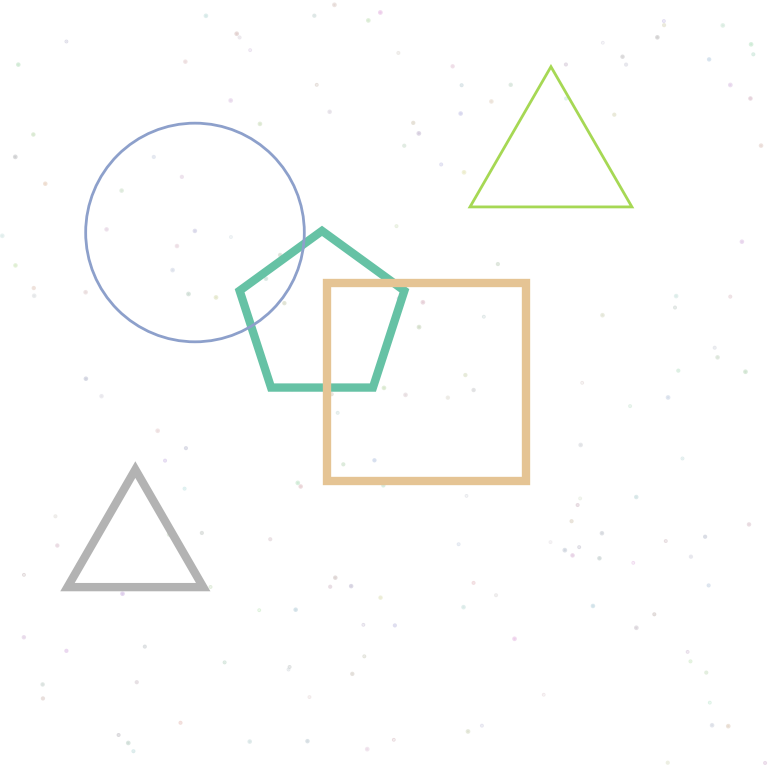[{"shape": "pentagon", "thickness": 3, "radius": 0.56, "center": [0.418, 0.588]}, {"shape": "circle", "thickness": 1, "radius": 0.71, "center": [0.253, 0.698]}, {"shape": "triangle", "thickness": 1, "radius": 0.61, "center": [0.716, 0.792]}, {"shape": "square", "thickness": 3, "radius": 0.64, "center": [0.554, 0.504]}, {"shape": "triangle", "thickness": 3, "radius": 0.51, "center": [0.176, 0.288]}]